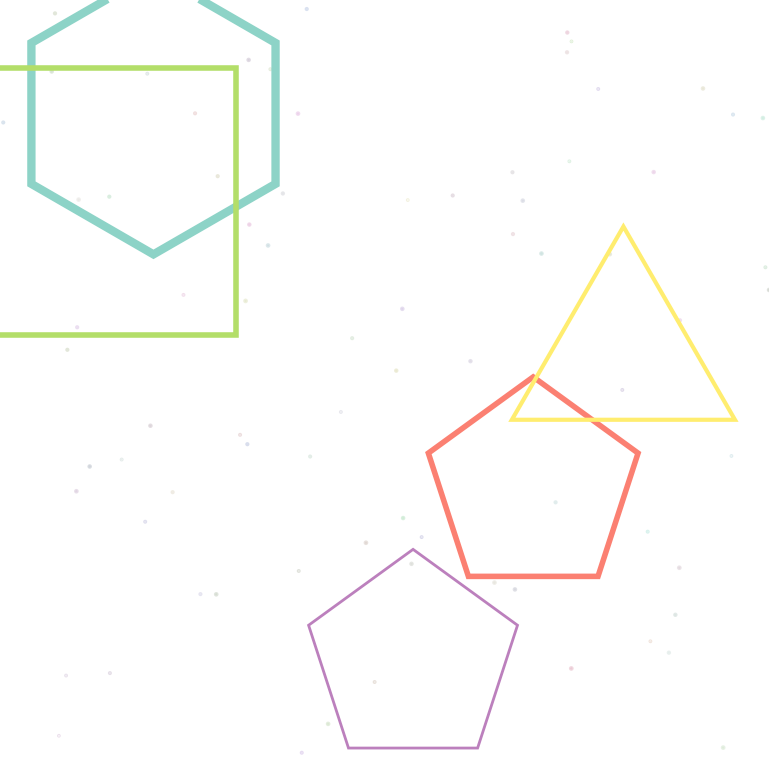[{"shape": "hexagon", "thickness": 3, "radius": 0.92, "center": [0.199, 0.853]}, {"shape": "pentagon", "thickness": 2, "radius": 0.72, "center": [0.692, 0.367]}, {"shape": "square", "thickness": 2, "radius": 0.87, "center": [0.133, 0.738]}, {"shape": "pentagon", "thickness": 1, "radius": 0.71, "center": [0.536, 0.144]}, {"shape": "triangle", "thickness": 1.5, "radius": 0.84, "center": [0.81, 0.538]}]